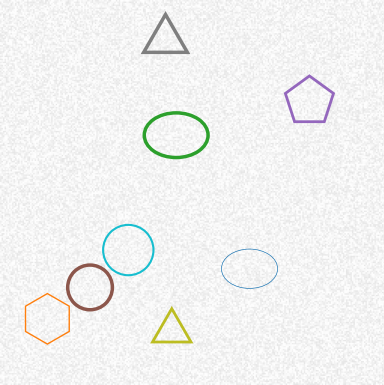[{"shape": "oval", "thickness": 0.5, "radius": 0.36, "center": [0.648, 0.302]}, {"shape": "hexagon", "thickness": 1, "radius": 0.33, "center": [0.123, 0.172]}, {"shape": "oval", "thickness": 2.5, "radius": 0.41, "center": [0.458, 0.649]}, {"shape": "pentagon", "thickness": 2, "radius": 0.33, "center": [0.804, 0.737]}, {"shape": "circle", "thickness": 2.5, "radius": 0.29, "center": [0.234, 0.253]}, {"shape": "triangle", "thickness": 2.5, "radius": 0.33, "center": [0.43, 0.897]}, {"shape": "triangle", "thickness": 2, "radius": 0.29, "center": [0.446, 0.141]}, {"shape": "circle", "thickness": 1.5, "radius": 0.33, "center": [0.333, 0.351]}]